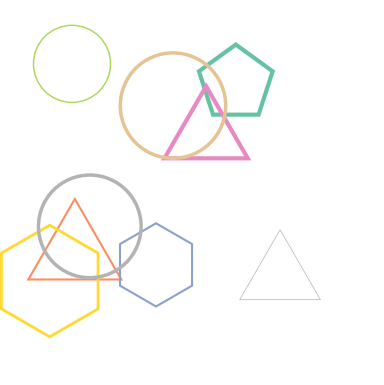[{"shape": "pentagon", "thickness": 3, "radius": 0.5, "center": [0.612, 0.784]}, {"shape": "triangle", "thickness": 1.5, "radius": 0.7, "center": [0.194, 0.344]}, {"shape": "hexagon", "thickness": 1.5, "radius": 0.54, "center": [0.405, 0.312]}, {"shape": "triangle", "thickness": 3, "radius": 0.62, "center": [0.535, 0.651]}, {"shape": "circle", "thickness": 1, "radius": 0.5, "center": [0.187, 0.834]}, {"shape": "hexagon", "thickness": 2, "radius": 0.72, "center": [0.129, 0.27]}, {"shape": "circle", "thickness": 2.5, "radius": 0.68, "center": [0.449, 0.726]}, {"shape": "circle", "thickness": 2.5, "radius": 0.67, "center": [0.233, 0.412]}, {"shape": "triangle", "thickness": 0.5, "radius": 0.61, "center": [0.727, 0.282]}]